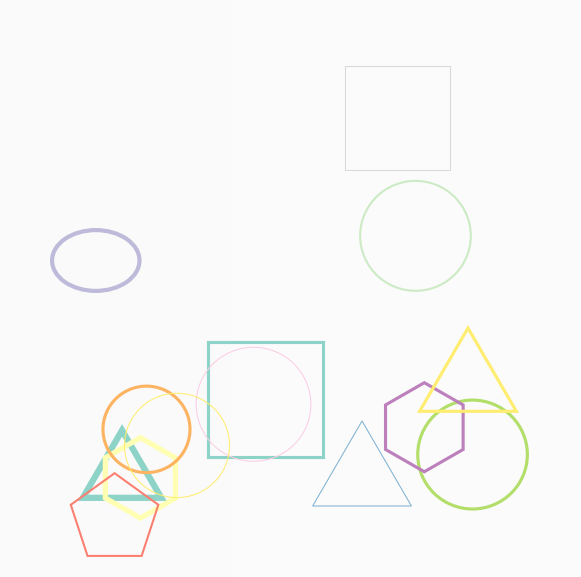[{"shape": "triangle", "thickness": 3, "radius": 0.39, "center": [0.21, 0.176]}, {"shape": "square", "thickness": 1.5, "radius": 0.5, "center": [0.457, 0.307]}, {"shape": "hexagon", "thickness": 2.5, "radius": 0.35, "center": [0.242, 0.172]}, {"shape": "oval", "thickness": 2, "radius": 0.38, "center": [0.165, 0.548]}, {"shape": "pentagon", "thickness": 1, "radius": 0.4, "center": [0.197, 0.101]}, {"shape": "triangle", "thickness": 0.5, "radius": 0.49, "center": [0.623, 0.172]}, {"shape": "circle", "thickness": 1.5, "radius": 0.37, "center": [0.252, 0.256]}, {"shape": "circle", "thickness": 1.5, "radius": 0.47, "center": [0.813, 0.212]}, {"shape": "circle", "thickness": 0.5, "radius": 0.49, "center": [0.436, 0.299]}, {"shape": "square", "thickness": 0.5, "radius": 0.45, "center": [0.684, 0.794]}, {"shape": "hexagon", "thickness": 1.5, "radius": 0.39, "center": [0.73, 0.259]}, {"shape": "circle", "thickness": 1, "radius": 0.48, "center": [0.715, 0.591]}, {"shape": "circle", "thickness": 0.5, "radius": 0.45, "center": [0.305, 0.228]}, {"shape": "triangle", "thickness": 1.5, "radius": 0.48, "center": [0.805, 0.335]}]